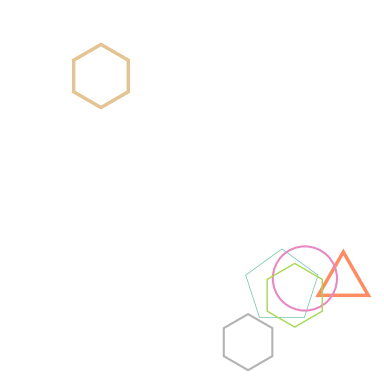[{"shape": "pentagon", "thickness": 0.5, "radius": 0.49, "center": [0.732, 0.255]}, {"shape": "triangle", "thickness": 2.5, "radius": 0.38, "center": [0.892, 0.27]}, {"shape": "circle", "thickness": 1.5, "radius": 0.42, "center": [0.792, 0.277]}, {"shape": "hexagon", "thickness": 1, "radius": 0.41, "center": [0.765, 0.233]}, {"shape": "hexagon", "thickness": 2.5, "radius": 0.41, "center": [0.262, 0.803]}, {"shape": "hexagon", "thickness": 1.5, "radius": 0.36, "center": [0.644, 0.111]}]